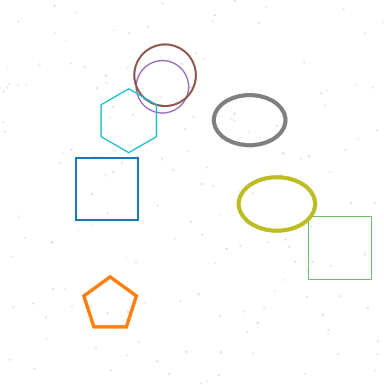[{"shape": "square", "thickness": 1.5, "radius": 0.4, "center": [0.279, 0.51]}, {"shape": "pentagon", "thickness": 2.5, "radius": 0.36, "center": [0.286, 0.209]}, {"shape": "square", "thickness": 0.5, "radius": 0.41, "center": [0.881, 0.357]}, {"shape": "circle", "thickness": 1, "radius": 0.34, "center": [0.422, 0.775]}, {"shape": "circle", "thickness": 1.5, "radius": 0.4, "center": [0.429, 0.805]}, {"shape": "oval", "thickness": 3, "radius": 0.47, "center": [0.648, 0.688]}, {"shape": "oval", "thickness": 3, "radius": 0.5, "center": [0.719, 0.47]}, {"shape": "hexagon", "thickness": 1, "radius": 0.41, "center": [0.335, 0.686]}]